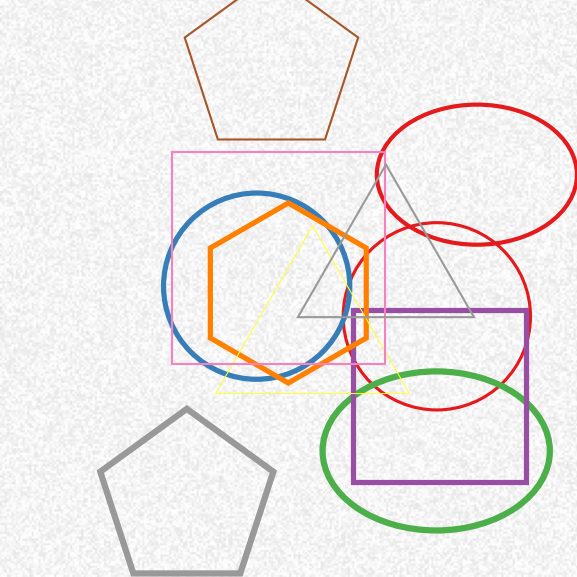[{"shape": "circle", "thickness": 1.5, "radius": 0.81, "center": [0.756, 0.451]}, {"shape": "oval", "thickness": 2, "radius": 0.87, "center": [0.826, 0.697]}, {"shape": "circle", "thickness": 2.5, "radius": 0.81, "center": [0.444, 0.504]}, {"shape": "oval", "thickness": 3, "radius": 0.98, "center": [0.755, 0.218]}, {"shape": "square", "thickness": 2.5, "radius": 0.75, "center": [0.761, 0.314]}, {"shape": "hexagon", "thickness": 2.5, "radius": 0.78, "center": [0.499, 0.492]}, {"shape": "triangle", "thickness": 0.5, "radius": 0.97, "center": [0.541, 0.415]}, {"shape": "pentagon", "thickness": 1, "radius": 0.79, "center": [0.47, 0.885]}, {"shape": "square", "thickness": 1, "radius": 0.92, "center": [0.482, 0.552]}, {"shape": "triangle", "thickness": 1, "radius": 0.88, "center": [0.668, 0.538]}, {"shape": "pentagon", "thickness": 3, "radius": 0.79, "center": [0.323, 0.134]}]